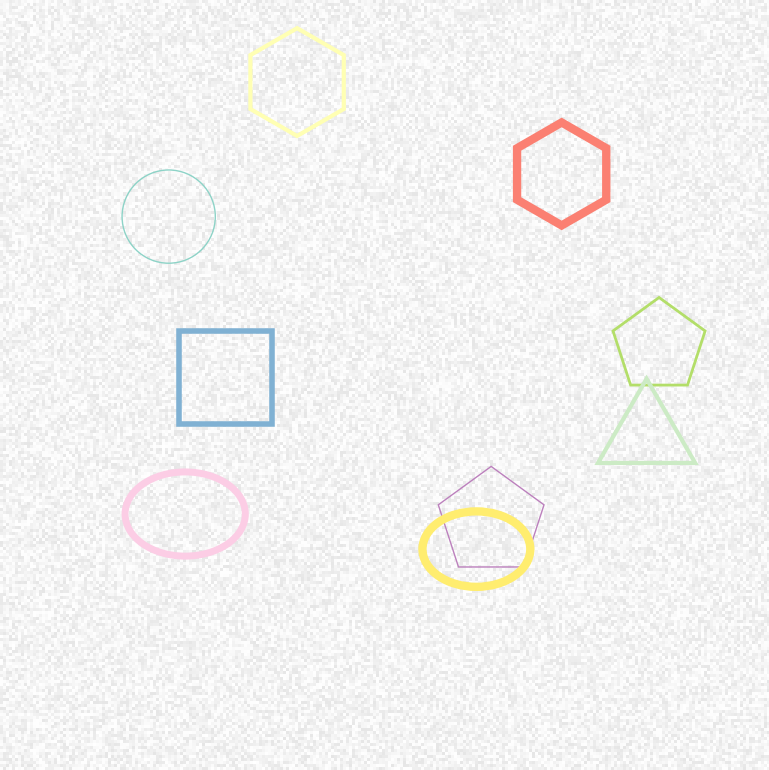[{"shape": "circle", "thickness": 0.5, "radius": 0.3, "center": [0.219, 0.719]}, {"shape": "hexagon", "thickness": 1.5, "radius": 0.35, "center": [0.386, 0.893]}, {"shape": "hexagon", "thickness": 3, "radius": 0.33, "center": [0.729, 0.774]}, {"shape": "square", "thickness": 2, "radius": 0.3, "center": [0.293, 0.51]}, {"shape": "pentagon", "thickness": 1, "radius": 0.31, "center": [0.856, 0.551]}, {"shape": "oval", "thickness": 2.5, "radius": 0.39, "center": [0.241, 0.332]}, {"shape": "pentagon", "thickness": 0.5, "radius": 0.36, "center": [0.638, 0.322]}, {"shape": "triangle", "thickness": 1.5, "radius": 0.36, "center": [0.84, 0.435]}, {"shape": "oval", "thickness": 3, "radius": 0.35, "center": [0.619, 0.287]}]